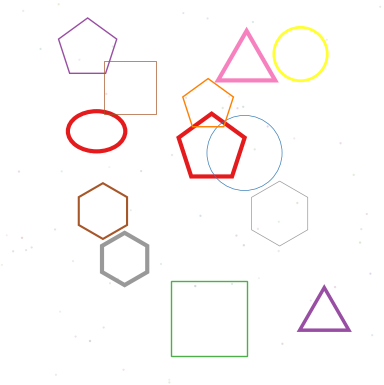[{"shape": "pentagon", "thickness": 3, "radius": 0.45, "center": [0.55, 0.615]}, {"shape": "oval", "thickness": 3, "radius": 0.37, "center": [0.251, 0.659]}, {"shape": "circle", "thickness": 0.5, "radius": 0.49, "center": [0.635, 0.603]}, {"shape": "square", "thickness": 1, "radius": 0.49, "center": [0.543, 0.172]}, {"shape": "pentagon", "thickness": 1, "radius": 0.4, "center": [0.228, 0.874]}, {"shape": "triangle", "thickness": 2.5, "radius": 0.37, "center": [0.842, 0.179]}, {"shape": "pentagon", "thickness": 1, "radius": 0.35, "center": [0.541, 0.727]}, {"shape": "circle", "thickness": 2, "radius": 0.35, "center": [0.781, 0.86]}, {"shape": "square", "thickness": 0.5, "radius": 0.34, "center": [0.337, 0.772]}, {"shape": "hexagon", "thickness": 1.5, "radius": 0.36, "center": [0.267, 0.452]}, {"shape": "triangle", "thickness": 3, "radius": 0.43, "center": [0.641, 0.834]}, {"shape": "hexagon", "thickness": 0.5, "radius": 0.42, "center": [0.726, 0.445]}, {"shape": "hexagon", "thickness": 3, "radius": 0.34, "center": [0.324, 0.327]}]